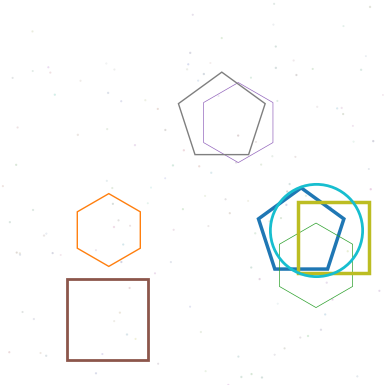[{"shape": "pentagon", "thickness": 2.5, "radius": 0.58, "center": [0.782, 0.395]}, {"shape": "hexagon", "thickness": 1, "radius": 0.47, "center": [0.283, 0.403]}, {"shape": "hexagon", "thickness": 0.5, "radius": 0.55, "center": [0.821, 0.311]}, {"shape": "hexagon", "thickness": 0.5, "radius": 0.52, "center": [0.619, 0.682]}, {"shape": "square", "thickness": 2, "radius": 0.53, "center": [0.279, 0.171]}, {"shape": "pentagon", "thickness": 1, "radius": 0.59, "center": [0.576, 0.694]}, {"shape": "square", "thickness": 2.5, "radius": 0.46, "center": [0.866, 0.382]}, {"shape": "circle", "thickness": 2, "radius": 0.6, "center": [0.822, 0.401]}]